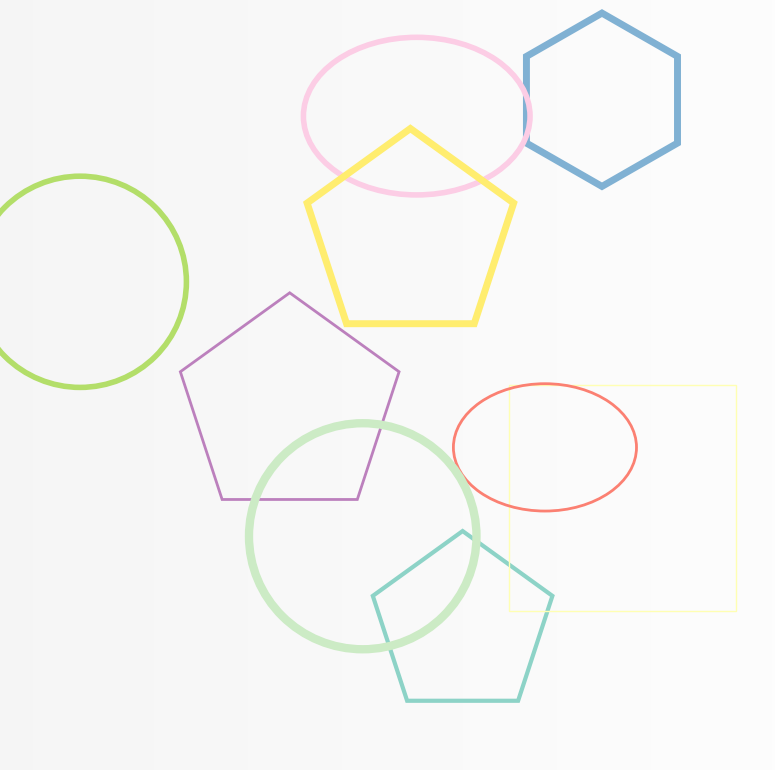[{"shape": "pentagon", "thickness": 1.5, "radius": 0.61, "center": [0.597, 0.188]}, {"shape": "square", "thickness": 0.5, "radius": 0.73, "center": [0.804, 0.354]}, {"shape": "oval", "thickness": 1, "radius": 0.59, "center": [0.703, 0.419]}, {"shape": "hexagon", "thickness": 2.5, "radius": 0.56, "center": [0.777, 0.87]}, {"shape": "circle", "thickness": 2, "radius": 0.69, "center": [0.103, 0.634]}, {"shape": "oval", "thickness": 2, "radius": 0.73, "center": [0.538, 0.849]}, {"shape": "pentagon", "thickness": 1, "radius": 0.74, "center": [0.374, 0.471]}, {"shape": "circle", "thickness": 3, "radius": 0.73, "center": [0.468, 0.304]}, {"shape": "pentagon", "thickness": 2.5, "radius": 0.7, "center": [0.53, 0.693]}]